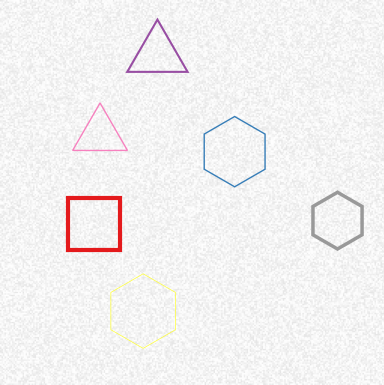[{"shape": "square", "thickness": 3, "radius": 0.34, "center": [0.245, 0.419]}, {"shape": "hexagon", "thickness": 1, "radius": 0.46, "center": [0.609, 0.606]}, {"shape": "triangle", "thickness": 1.5, "radius": 0.45, "center": [0.409, 0.859]}, {"shape": "hexagon", "thickness": 0.5, "radius": 0.48, "center": [0.372, 0.192]}, {"shape": "triangle", "thickness": 1, "radius": 0.41, "center": [0.26, 0.65]}, {"shape": "hexagon", "thickness": 2.5, "radius": 0.37, "center": [0.877, 0.427]}]